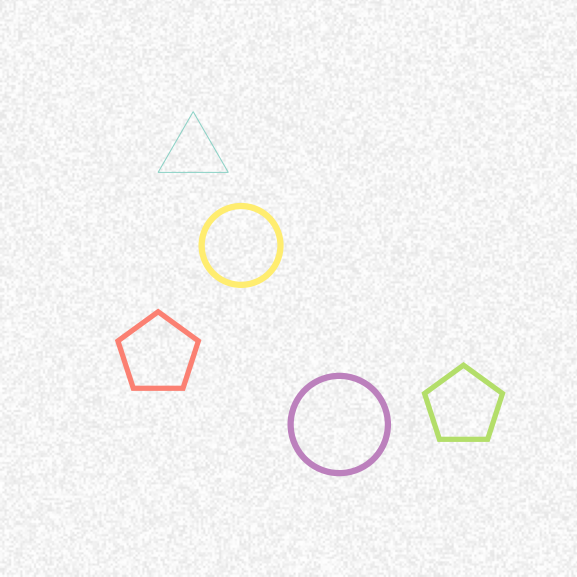[{"shape": "triangle", "thickness": 0.5, "radius": 0.35, "center": [0.335, 0.736]}, {"shape": "pentagon", "thickness": 2.5, "radius": 0.37, "center": [0.274, 0.386]}, {"shape": "pentagon", "thickness": 2.5, "radius": 0.35, "center": [0.803, 0.296]}, {"shape": "circle", "thickness": 3, "radius": 0.42, "center": [0.587, 0.264]}, {"shape": "circle", "thickness": 3, "radius": 0.34, "center": [0.417, 0.574]}]